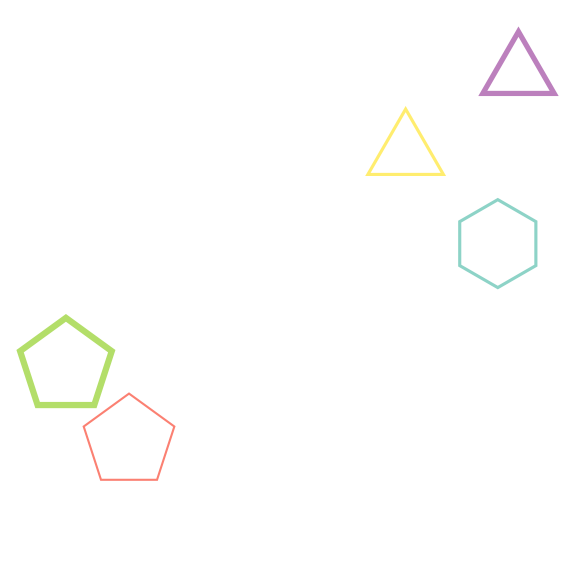[{"shape": "hexagon", "thickness": 1.5, "radius": 0.38, "center": [0.862, 0.577]}, {"shape": "pentagon", "thickness": 1, "radius": 0.41, "center": [0.223, 0.235]}, {"shape": "pentagon", "thickness": 3, "radius": 0.42, "center": [0.114, 0.365]}, {"shape": "triangle", "thickness": 2.5, "radius": 0.36, "center": [0.898, 0.873]}, {"shape": "triangle", "thickness": 1.5, "radius": 0.38, "center": [0.702, 0.735]}]